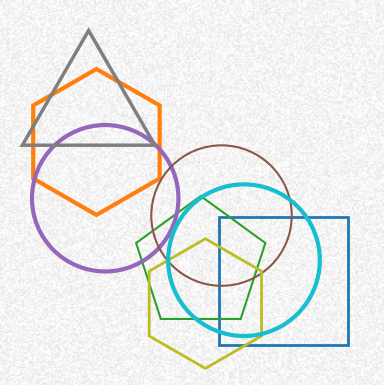[{"shape": "square", "thickness": 2, "radius": 0.83, "center": [0.736, 0.27]}, {"shape": "hexagon", "thickness": 3, "radius": 0.95, "center": [0.25, 0.631]}, {"shape": "pentagon", "thickness": 1.5, "radius": 0.88, "center": [0.521, 0.314]}, {"shape": "circle", "thickness": 3, "radius": 0.95, "center": [0.273, 0.485]}, {"shape": "circle", "thickness": 1.5, "radius": 0.91, "center": [0.575, 0.44]}, {"shape": "triangle", "thickness": 2.5, "radius": 0.99, "center": [0.23, 0.722]}, {"shape": "hexagon", "thickness": 2, "radius": 0.84, "center": [0.533, 0.211]}, {"shape": "circle", "thickness": 3, "radius": 0.98, "center": [0.634, 0.324]}]